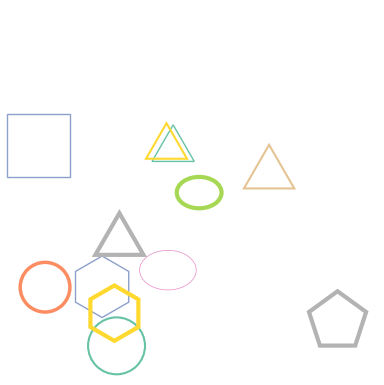[{"shape": "circle", "thickness": 1.5, "radius": 0.37, "center": [0.303, 0.102]}, {"shape": "triangle", "thickness": 1, "radius": 0.32, "center": [0.45, 0.612]}, {"shape": "circle", "thickness": 2.5, "radius": 0.32, "center": [0.117, 0.254]}, {"shape": "hexagon", "thickness": 1, "radius": 0.4, "center": [0.265, 0.255]}, {"shape": "square", "thickness": 1, "radius": 0.41, "center": [0.1, 0.622]}, {"shape": "oval", "thickness": 0.5, "radius": 0.37, "center": [0.436, 0.298]}, {"shape": "oval", "thickness": 3, "radius": 0.29, "center": [0.517, 0.5]}, {"shape": "hexagon", "thickness": 3, "radius": 0.36, "center": [0.297, 0.187]}, {"shape": "triangle", "thickness": 1.5, "radius": 0.31, "center": [0.432, 0.618]}, {"shape": "triangle", "thickness": 1.5, "radius": 0.38, "center": [0.699, 0.548]}, {"shape": "triangle", "thickness": 3, "radius": 0.36, "center": [0.31, 0.374]}, {"shape": "pentagon", "thickness": 3, "radius": 0.39, "center": [0.877, 0.166]}]